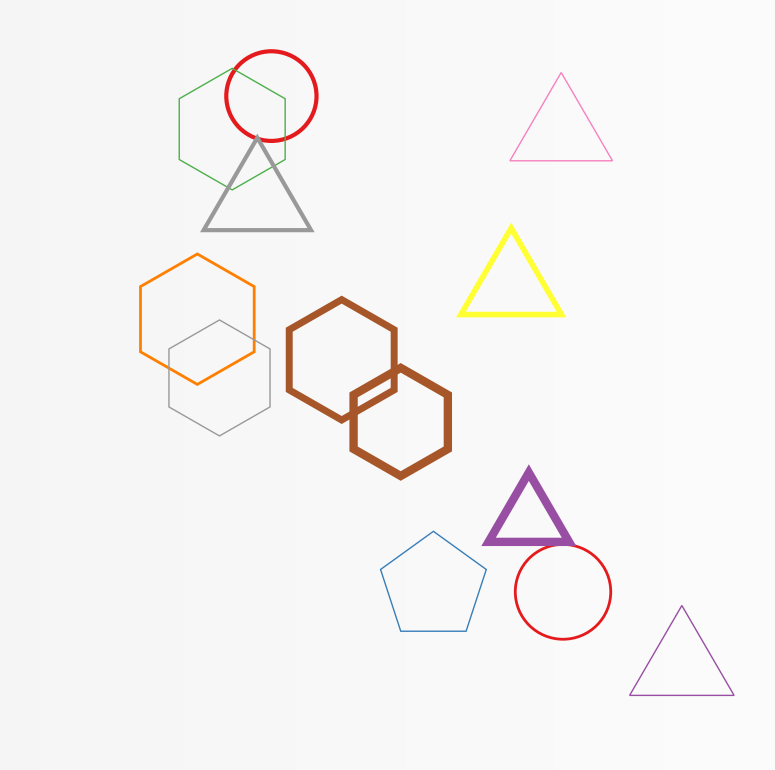[{"shape": "circle", "thickness": 1.5, "radius": 0.29, "center": [0.35, 0.875]}, {"shape": "circle", "thickness": 1, "radius": 0.31, "center": [0.726, 0.231]}, {"shape": "pentagon", "thickness": 0.5, "radius": 0.36, "center": [0.559, 0.238]}, {"shape": "hexagon", "thickness": 0.5, "radius": 0.39, "center": [0.3, 0.832]}, {"shape": "triangle", "thickness": 3, "radius": 0.3, "center": [0.682, 0.326]}, {"shape": "triangle", "thickness": 0.5, "radius": 0.39, "center": [0.88, 0.136]}, {"shape": "hexagon", "thickness": 1, "radius": 0.42, "center": [0.255, 0.585]}, {"shape": "triangle", "thickness": 2, "radius": 0.37, "center": [0.66, 0.629]}, {"shape": "hexagon", "thickness": 3, "radius": 0.35, "center": [0.517, 0.452]}, {"shape": "hexagon", "thickness": 2.5, "radius": 0.39, "center": [0.441, 0.533]}, {"shape": "triangle", "thickness": 0.5, "radius": 0.38, "center": [0.724, 0.829]}, {"shape": "triangle", "thickness": 1.5, "radius": 0.4, "center": [0.332, 0.741]}, {"shape": "hexagon", "thickness": 0.5, "radius": 0.38, "center": [0.283, 0.509]}]